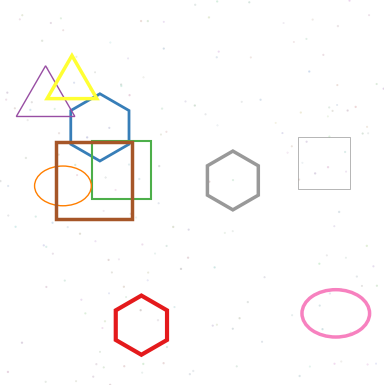[{"shape": "hexagon", "thickness": 3, "radius": 0.38, "center": [0.367, 0.155]}, {"shape": "hexagon", "thickness": 2, "radius": 0.44, "center": [0.259, 0.669]}, {"shape": "square", "thickness": 1.5, "radius": 0.38, "center": [0.315, 0.559]}, {"shape": "triangle", "thickness": 1, "radius": 0.44, "center": [0.118, 0.741]}, {"shape": "oval", "thickness": 1, "radius": 0.37, "center": [0.163, 0.517]}, {"shape": "triangle", "thickness": 2.5, "radius": 0.37, "center": [0.187, 0.781]}, {"shape": "square", "thickness": 2.5, "radius": 0.49, "center": [0.244, 0.531]}, {"shape": "oval", "thickness": 2.5, "radius": 0.44, "center": [0.872, 0.186]}, {"shape": "hexagon", "thickness": 2.5, "radius": 0.38, "center": [0.605, 0.531]}, {"shape": "square", "thickness": 0.5, "radius": 0.34, "center": [0.841, 0.576]}]